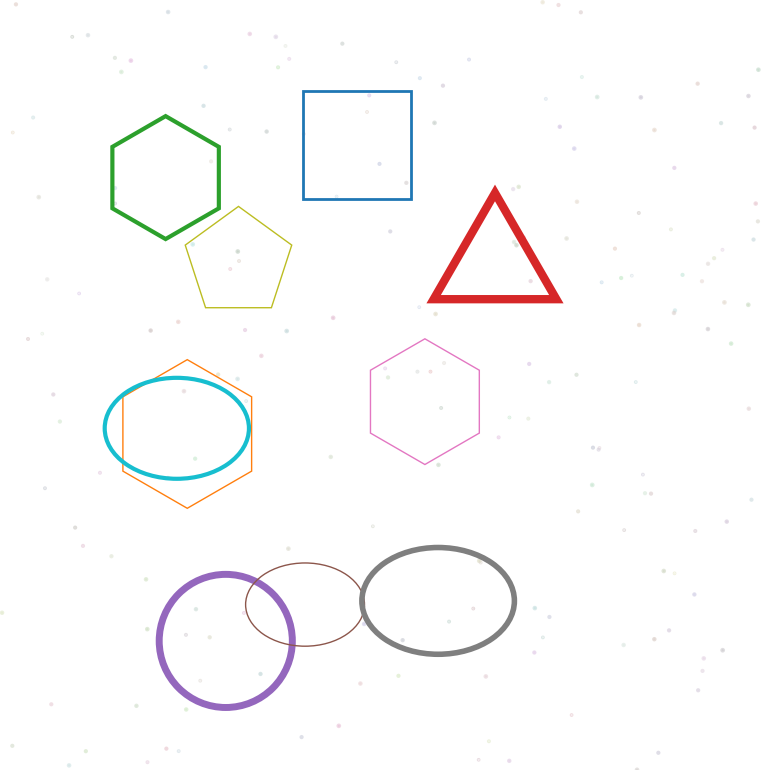[{"shape": "square", "thickness": 1, "radius": 0.35, "center": [0.464, 0.811]}, {"shape": "hexagon", "thickness": 0.5, "radius": 0.48, "center": [0.243, 0.436]}, {"shape": "hexagon", "thickness": 1.5, "radius": 0.4, "center": [0.215, 0.769]}, {"shape": "triangle", "thickness": 3, "radius": 0.46, "center": [0.643, 0.657]}, {"shape": "circle", "thickness": 2.5, "radius": 0.43, "center": [0.293, 0.168]}, {"shape": "oval", "thickness": 0.5, "radius": 0.39, "center": [0.396, 0.215]}, {"shape": "hexagon", "thickness": 0.5, "radius": 0.41, "center": [0.552, 0.478]}, {"shape": "oval", "thickness": 2, "radius": 0.5, "center": [0.569, 0.22]}, {"shape": "pentagon", "thickness": 0.5, "radius": 0.36, "center": [0.31, 0.659]}, {"shape": "oval", "thickness": 1.5, "radius": 0.47, "center": [0.23, 0.444]}]